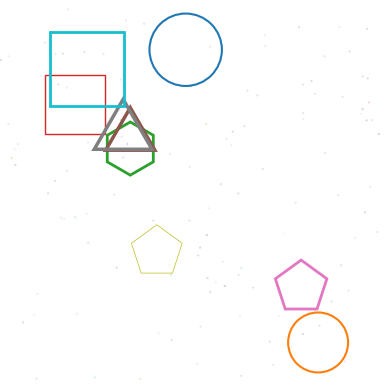[{"shape": "circle", "thickness": 1.5, "radius": 0.47, "center": [0.482, 0.871]}, {"shape": "circle", "thickness": 1.5, "radius": 0.39, "center": [0.826, 0.11]}, {"shape": "hexagon", "thickness": 2, "radius": 0.35, "center": [0.338, 0.614]}, {"shape": "square", "thickness": 1, "radius": 0.39, "center": [0.195, 0.728]}, {"shape": "triangle", "thickness": 2.5, "radius": 0.37, "center": [0.338, 0.647]}, {"shape": "pentagon", "thickness": 2, "radius": 0.35, "center": [0.782, 0.254]}, {"shape": "triangle", "thickness": 2.5, "radius": 0.43, "center": [0.32, 0.656]}, {"shape": "pentagon", "thickness": 0.5, "radius": 0.35, "center": [0.407, 0.347]}, {"shape": "square", "thickness": 2, "radius": 0.48, "center": [0.226, 0.821]}]